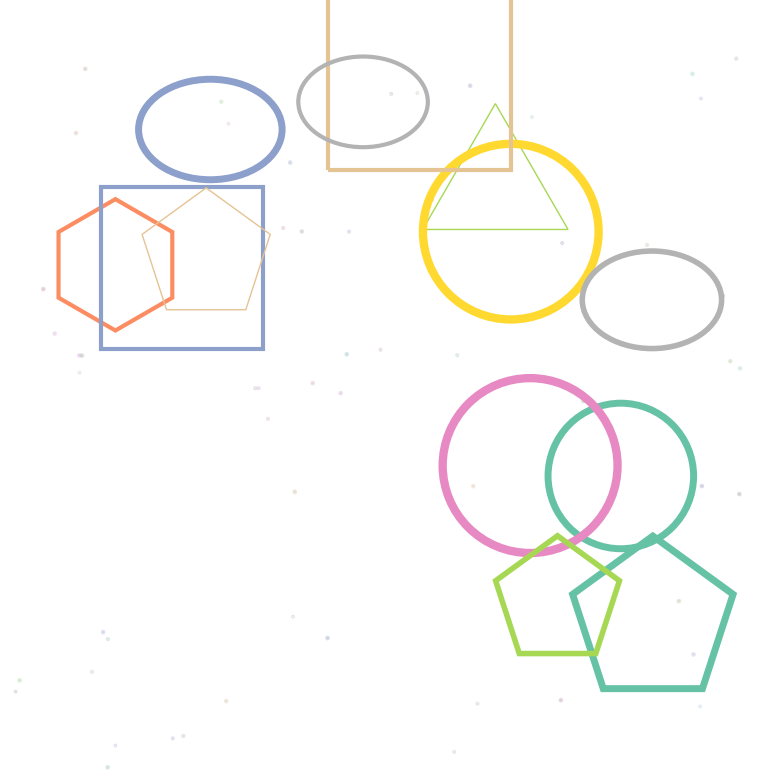[{"shape": "pentagon", "thickness": 2.5, "radius": 0.55, "center": [0.848, 0.194]}, {"shape": "circle", "thickness": 2.5, "radius": 0.47, "center": [0.806, 0.382]}, {"shape": "hexagon", "thickness": 1.5, "radius": 0.43, "center": [0.15, 0.656]}, {"shape": "oval", "thickness": 2.5, "radius": 0.47, "center": [0.273, 0.832]}, {"shape": "square", "thickness": 1.5, "radius": 0.53, "center": [0.236, 0.652]}, {"shape": "circle", "thickness": 3, "radius": 0.57, "center": [0.688, 0.395]}, {"shape": "pentagon", "thickness": 2, "radius": 0.42, "center": [0.724, 0.22]}, {"shape": "triangle", "thickness": 0.5, "radius": 0.54, "center": [0.643, 0.756]}, {"shape": "circle", "thickness": 3, "radius": 0.57, "center": [0.663, 0.699]}, {"shape": "square", "thickness": 1.5, "radius": 0.59, "center": [0.545, 0.899]}, {"shape": "pentagon", "thickness": 0.5, "radius": 0.44, "center": [0.268, 0.669]}, {"shape": "oval", "thickness": 2, "radius": 0.45, "center": [0.847, 0.611]}, {"shape": "oval", "thickness": 1.5, "radius": 0.42, "center": [0.472, 0.868]}]